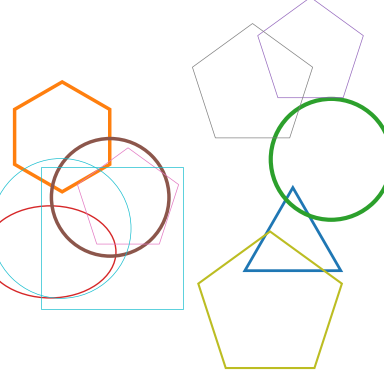[{"shape": "triangle", "thickness": 2, "radius": 0.72, "center": [0.761, 0.369]}, {"shape": "hexagon", "thickness": 2.5, "radius": 0.71, "center": [0.161, 0.645]}, {"shape": "circle", "thickness": 3, "radius": 0.78, "center": [0.86, 0.586]}, {"shape": "oval", "thickness": 1, "radius": 0.85, "center": [0.13, 0.346]}, {"shape": "pentagon", "thickness": 0.5, "radius": 0.72, "center": [0.807, 0.863]}, {"shape": "circle", "thickness": 2.5, "radius": 0.76, "center": [0.286, 0.487]}, {"shape": "pentagon", "thickness": 0.5, "radius": 0.69, "center": [0.333, 0.478]}, {"shape": "pentagon", "thickness": 0.5, "radius": 0.82, "center": [0.656, 0.775]}, {"shape": "pentagon", "thickness": 1.5, "radius": 0.98, "center": [0.702, 0.203]}, {"shape": "circle", "thickness": 0.5, "radius": 0.91, "center": [0.159, 0.407]}, {"shape": "square", "thickness": 0.5, "radius": 0.92, "center": [0.292, 0.382]}]